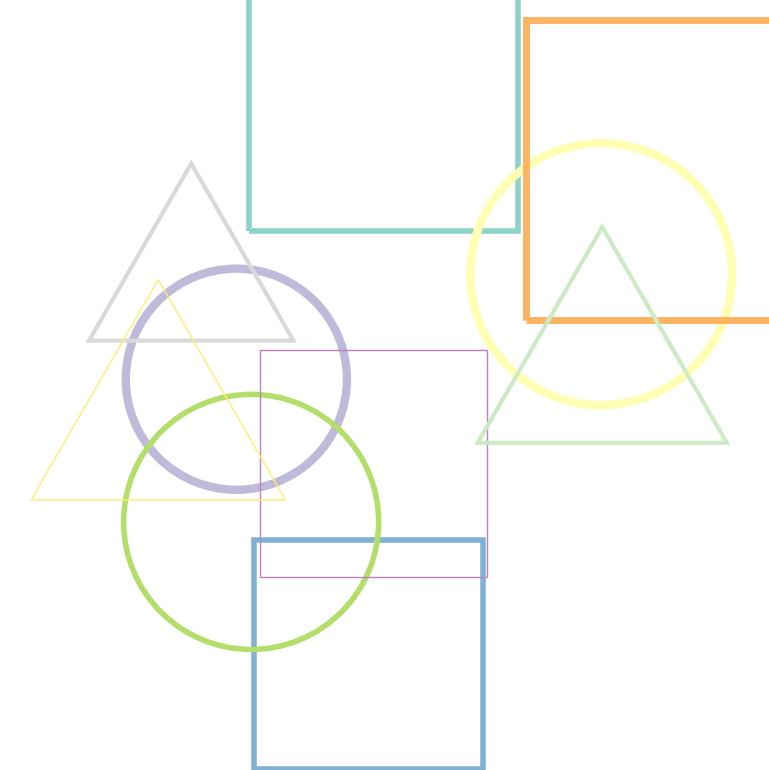[{"shape": "square", "thickness": 2, "radius": 0.87, "center": [0.498, 0.874]}, {"shape": "circle", "thickness": 3, "radius": 0.85, "center": [0.781, 0.644]}, {"shape": "circle", "thickness": 3, "radius": 0.72, "center": [0.307, 0.507]}, {"shape": "square", "thickness": 2, "radius": 0.74, "center": [0.479, 0.15]}, {"shape": "square", "thickness": 2.5, "radius": 0.98, "center": [0.878, 0.779]}, {"shape": "circle", "thickness": 2, "radius": 0.83, "center": [0.326, 0.322]}, {"shape": "triangle", "thickness": 1.5, "radius": 0.77, "center": [0.248, 0.634]}, {"shape": "square", "thickness": 0.5, "radius": 0.74, "center": [0.485, 0.398]}, {"shape": "triangle", "thickness": 1.5, "radius": 0.93, "center": [0.782, 0.518]}, {"shape": "triangle", "thickness": 0.5, "radius": 0.95, "center": [0.206, 0.446]}]